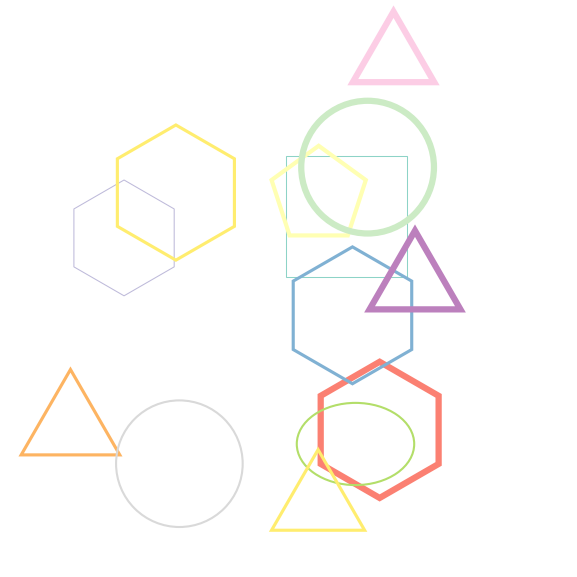[{"shape": "square", "thickness": 0.5, "radius": 0.52, "center": [0.6, 0.625]}, {"shape": "pentagon", "thickness": 2, "radius": 0.43, "center": [0.552, 0.661]}, {"shape": "hexagon", "thickness": 0.5, "radius": 0.5, "center": [0.215, 0.587]}, {"shape": "hexagon", "thickness": 3, "radius": 0.59, "center": [0.657, 0.255]}, {"shape": "hexagon", "thickness": 1.5, "radius": 0.59, "center": [0.61, 0.453]}, {"shape": "triangle", "thickness": 1.5, "radius": 0.49, "center": [0.122, 0.261]}, {"shape": "oval", "thickness": 1, "radius": 0.51, "center": [0.616, 0.23]}, {"shape": "triangle", "thickness": 3, "radius": 0.41, "center": [0.681, 0.898]}, {"shape": "circle", "thickness": 1, "radius": 0.55, "center": [0.311, 0.196]}, {"shape": "triangle", "thickness": 3, "radius": 0.45, "center": [0.719, 0.509]}, {"shape": "circle", "thickness": 3, "radius": 0.57, "center": [0.637, 0.71]}, {"shape": "hexagon", "thickness": 1.5, "radius": 0.59, "center": [0.305, 0.666]}, {"shape": "triangle", "thickness": 1.5, "radius": 0.47, "center": [0.551, 0.128]}]